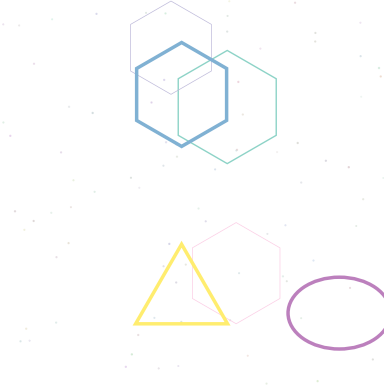[{"shape": "hexagon", "thickness": 1, "radius": 0.73, "center": [0.59, 0.722]}, {"shape": "hexagon", "thickness": 0.5, "radius": 0.61, "center": [0.444, 0.876]}, {"shape": "hexagon", "thickness": 2.5, "radius": 0.67, "center": [0.472, 0.755]}, {"shape": "hexagon", "thickness": 0.5, "radius": 0.66, "center": [0.613, 0.29]}, {"shape": "oval", "thickness": 2.5, "radius": 0.67, "center": [0.881, 0.187]}, {"shape": "triangle", "thickness": 2.5, "radius": 0.69, "center": [0.472, 0.228]}]